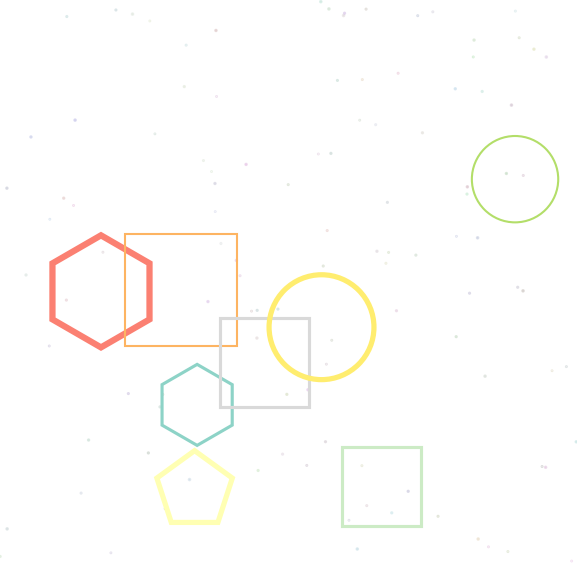[{"shape": "hexagon", "thickness": 1.5, "radius": 0.35, "center": [0.341, 0.298]}, {"shape": "pentagon", "thickness": 2.5, "radius": 0.34, "center": [0.337, 0.15]}, {"shape": "hexagon", "thickness": 3, "radius": 0.49, "center": [0.175, 0.495]}, {"shape": "square", "thickness": 1, "radius": 0.48, "center": [0.314, 0.496]}, {"shape": "circle", "thickness": 1, "radius": 0.37, "center": [0.892, 0.689]}, {"shape": "square", "thickness": 1.5, "radius": 0.38, "center": [0.458, 0.372]}, {"shape": "square", "thickness": 1.5, "radius": 0.34, "center": [0.661, 0.157]}, {"shape": "circle", "thickness": 2.5, "radius": 0.45, "center": [0.557, 0.433]}]